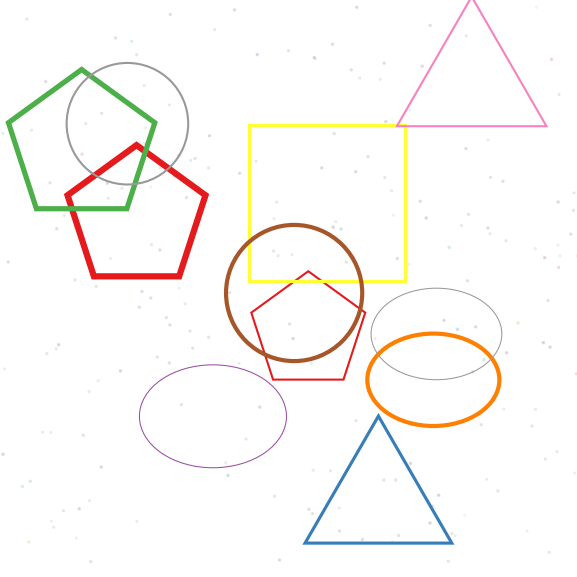[{"shape": "pentagon", "thickness": 1, "radius": 0.52, "center": [0.534, 0.426]}, {"shape": "pentagon", "thickness": 3, "radius": 0.63, "center": [0.236, 0.622]}, {"shape": "triangle", "thickness": 1.5, "radius": 0.73, "center": [0.655, 0.132]}, {"shape": "pentagon", "thickness": 2.5, "radius": 0.67, "center": [0.141, 0.745]}, {"shape": "oval", "thickness": 0.5, "radius": 0.64, "center": [0.369, 0.278]}, {"shape": "oval", "thickness": 2, "radius": 0.57, "center": [0.75, 0.341]}, {"shape": "square", "thickness": 1.5, "radius": 0.67, "center": [0.566, 0.648]}, {"shape": "circle", "thickness": 2, "radius": 0.59, "center": [0.509, 0.492]}, {"shape": "triangle", "thickness": 1, "radius": 0.75, "center": [0.817, 0.855]}, {"shape": "oval", "thickness": 0.5, "radius": 0.57, "center": [0.756, 0.421]}, {"shape": "circle", "thickness": 1, "radius": 0.53, "center": [0.221, 0.785]}]